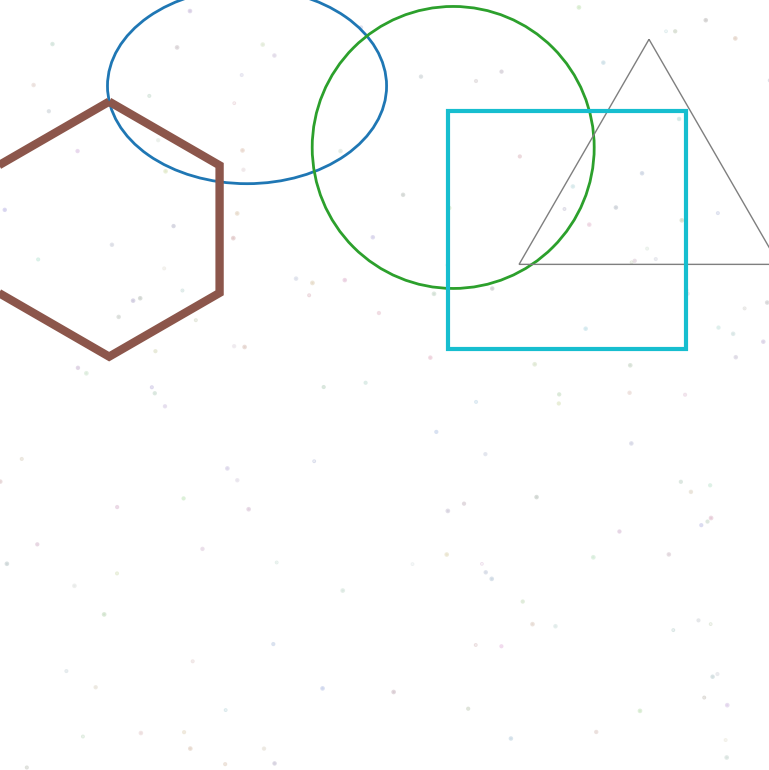[{"shape": "oval", "thickness": 1, "radius": 0.91, "center": [0.321, 0.888]}, {"shape": "circle", "thickness": 1, "radius": 0.92, "center": [0.589, 0.808]}, {"shape": "hexagon", "thickness": 3, "radius": 0.83, "center": [0.142, 0.702]}, {"shape": "triangle", "thickness": 0.5, "radius": 0.97, "center": [0.843, 0.754]}, {"shape": "square", "thickness": 1.5, "radius": 0.77, "center": [0.736, 0.701]}]